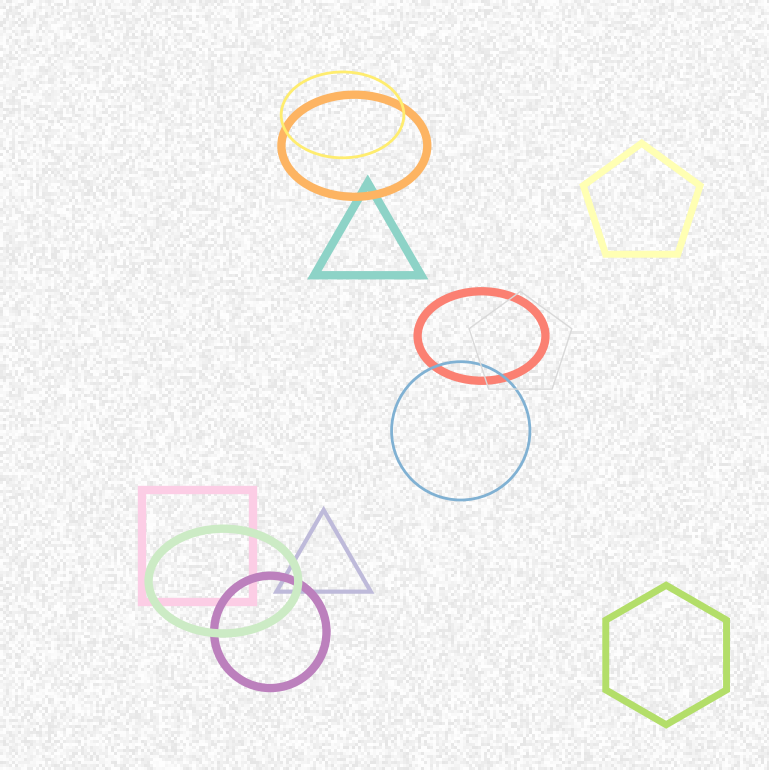[{"shape": "triangle", "thickness": 3, "radius": 0.4, "center": [0.478, 0.683]}, {"shape": "pentagon", "thickness": 2.5, "radius": 0.4, "center": [0.833, 0.734]}, {"shape": "triangle", "thickness": 1.5, "radius": 0.35, "center": [0.42, 0.267]}, {"shape": "oval", "thickness": 3, "radius": 0.42, "center": [0.625, 0.564]}, {"shape": "circle", "thickness": 1, "radius": 0.45, "center": [0.598, 0.44]}, {"shape": "oval", "thickness": 3, "radius": 0.47, "center": [0.46, 0.811]}, {"shape": "hexagon", "thickness": 2.5, "radius": 0.45, "center": [0.865, 0.149]}, {"shape": "square", "thickness": 3, "radius": 0.36, "center": [0.256, 0.291]}, {"shape": "pentagon", "thickness": 0.5, "radius": 0.35, "center": [0.676, 0.551]}, {"shape": "circle", "thickness": 3, "radius": 0.36, "center": [0.351, 0.179]}, {"shape": "oval", "thickness": 3, "radius": 0.49, "center": [0.29, 0.245]}, {"shape": "oval", "thickness": 1, "radius": 0.4, "center": [0.445, 0.851]}]